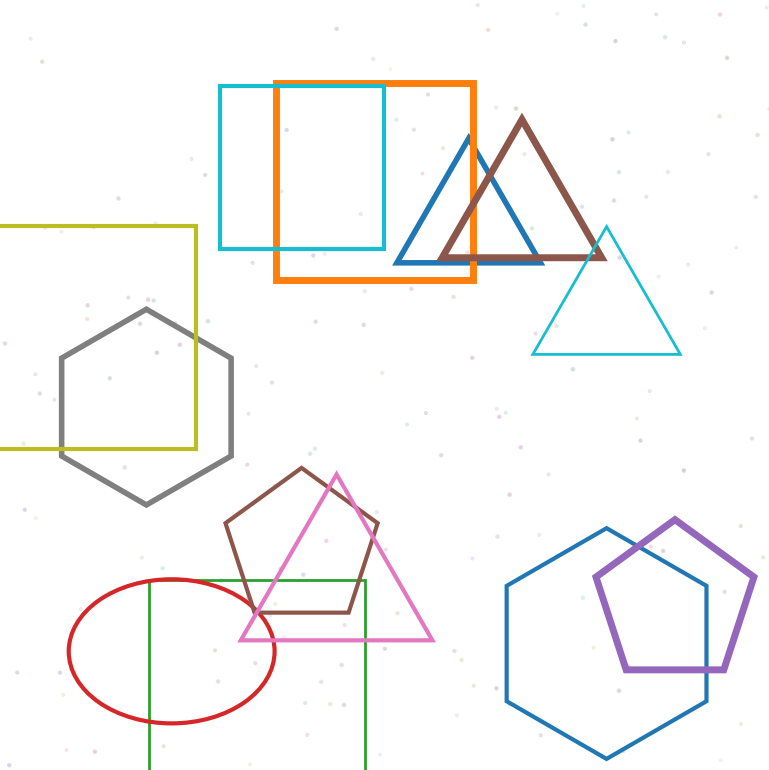[{"shape": "hexagon", "thickness": 1.5, "radius": 0.75, "center": [0.788, 0.164]}, {"shape": "triangle", "thickness": 2, "radius": 0.54, "center": [0.609, 0.713]}, {"shape": "square", "thickness": 2.5, "radius": 0.64, "center": [0.487, 0.764]}, {"shape": "square", "thickness": 1, "radius": 0.7, "center": [0.334, 0.107]}, {"shape": "oval", "thickness": 1.5, "radius": 0.67, "center": [0.223, 0.154]}, {"shape": "pentagon", "thickness": 2.5, "radius": 0.54, "center": [0.877, 0.217]}, {"shape": "pentagon", "thickness": 1.5, "radius": 0.52, "center": [0.392, 0.288]}, {"shape": "triangle", "thickness": 2.5, "radius": 0.6, "center": [0.678, 0.725]}, {"shape": "triangle", "thickness": 1.5, "radius": 0.72, "center": [0.437, 0.24]}, {"shape": "hexagon", "thickness": 2, "radius": 0.64, "center": [0.19, 0.471]}, {"shape": "square", "thickness": 1.5, "radius": 0.73, "center": [0.11, 0.562]}, {"shape": "triangle", "thickness": 1, "radius": 0.55, "center": [0.788, 0.595]}, {"shape": "square", "thickness": 1.5, "radius": 0.53, "center": [0.392, 0.783]}]